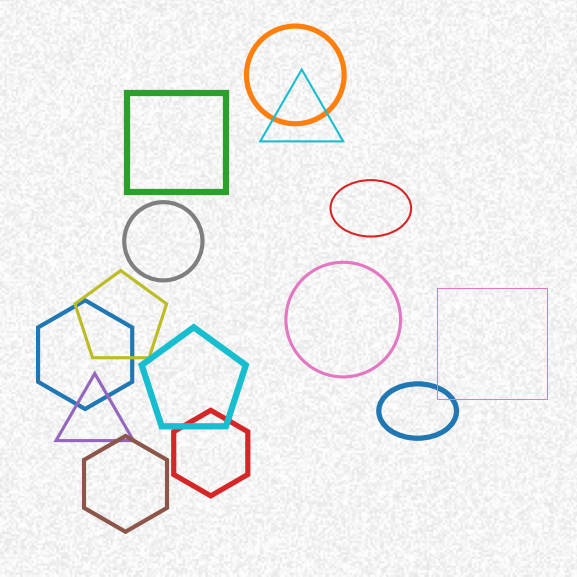[{"shape": "hexagon", "thickness": 2, "radius": 0.47, "center": [0.147, 0.385]}, {"shape": "oval", "thickness": 2.5, "radius": 0.34, "center": [0.723, 0.287]}, {"shape": "circle", "thickness": 2.5, "radius": 0.42, "center": [0.511, 0.869]}, {"shape": "square", "thickness": 3, "radius": 0.43, "center": [0.306, 0.752]}, {"shape": "hexagon", "thickness": 2.5, "radius": 0.37, "center": [0.365, 0.215]}, {"shape": "oval", "thickness": 1, "radius": 0.35, "center": [0.642, 0.638]}, {"shape": "triangle", "thickness": 1.5, "radius": 0.39, "center": [0.164, 0.275]}, {"shape": "hexagon", "thickness": 2, "radius": 0.41, "center": [0.217, 0.161]}, {"shape": "square", "thickness": 0.5, "radius": 0.48, "center": [0.852, 0.405]}, {"shape": "circle", "thickness": 1.5, "radius": 0.5, "center": [0.594, 0.446]}, {"shape": "circle", "thickness": 2, "radius": 0.34, "center": [0.283, 0.581]}, {"shape": "pentagon", "thickness": 1.5, "radius": 0.42, "center": [0.209, 0.447]}, {"shape": "triangle", "thickness": 1, "radius": 0.41, "center": [0.522, 0.796]}, {"shape": "pentagon", "thickness": 3, "radius": 0.47, "center": [0.336, 0.338]}]